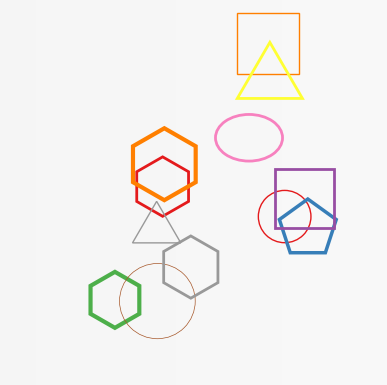[{"shape": "circle", "thickness": 1, "radius": 0.34, "center": [0.735, 0.438]}, {"shape": "hexagon", "thickness": 2, "radius": 0.39, "center": [0.42, 0.515]}, {"shape": "pentagon", "thickness": 2.5, "radius": 0.39, "center": [0.794, 0.406]}, {"shape": "hexagon", "thickness": 3, "radius": 0.36, "center": [0.297, 0.221]}, {"shape": "square", "thickness": 2, "radius": 0.38, "center": [0.786, 0.484]}, {"shape": "hexagon", "thickness": 3, "radius": 0.47, "center": [0.424, 0.573]}, {"shape": "square", "thickness": 1, "radius": 0.4, "center": [0.691, 0.887]}, {"shape": "triangle", "thickness": 2, "radius": 0.49, "center": [0.696, 0.793]}, {"shape": "circle", "thickness": 0.5, "radius": 0.49, "center": [0.406, 0.218]}, {"shape": "oval", "thickness": 2, "radius": 0.43, "center": [0.643, 0.642]}, {"shape": "hexagon", "thickness": 2, "radius": 0.4, "center": [0.492, 0.306]}, {"shape": "triangle", "thickness": 1, "radius": 0.36, "center": [0.404, 0.405]}]